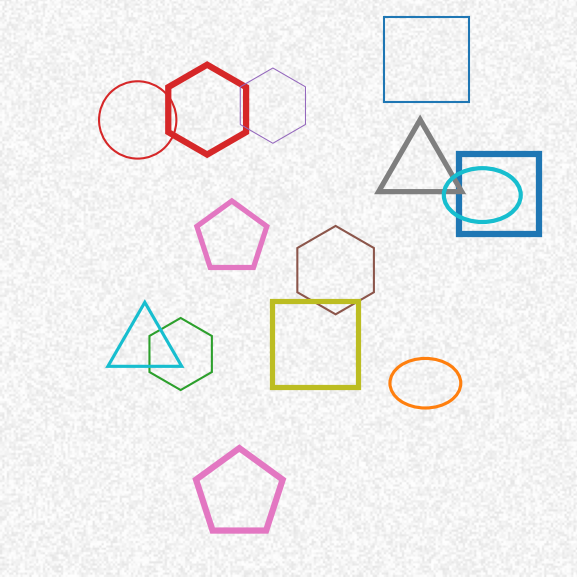[{"shape": "square", "thickness": 3, "radius": 0.35, "center": [0.865, 0.664]}, {"shape": "square", "thickness": 1, "radius": 0.37, "center": [0.739, 0.897]}, {"shape": "oval", "thickness": 1.5, "radius": 0.31, "center": [0.737, 0.336]}, {"shape": "hexagon", "thickness": 1, "radius": 0.31, "center": [0.313, 0.386]}, {"shape": "hexagon", "thickness": 3, "radius": 0.39, "center": [0.359, 0.809]}, {"shape": "circle", "thickness": 1, "radius": 0.33, "center": [0.238, 0.791]}, {"shape": "hexagon", "thickness": 0.5, "radius": 0.33, "center": [0.473, 0.816]}, {"shape": "hexagon", "thickness": 1, "radius": 0.38, "center": [0.581, 0.531]}, {"shape": "pentagon", "thickness": 2.5, "radius": 0.32, "center": [0.401, 0.587]}, {"shape": "pentagon", "thickness": 3, "radius": 0.39, "center": [0.414, 0.144]}, {"shape": "triangle", "thickness": 2.5, "radius": 0.42, "center": [0.728, 0.709]}, {"shape": "square", "thickness": 2.5, "radius": 0.37, "center": [0.546, 0.404]}, {"shape": "triangle", "thickness": 1.5, "radius": 0.37, "center": [0.251, 0.402]}, {"shape": "oval", "thickness": 2, "radius": 0.33, "center": [0.835, 0.661]}]